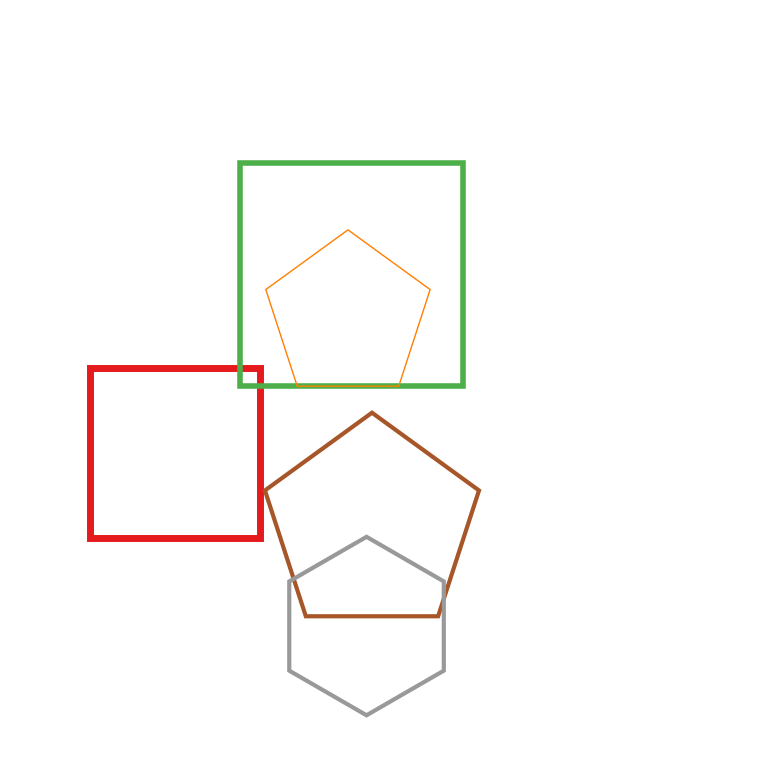[{"shape": "square", "thickness": 2.5, "radius": 0.55, "center": [0.227, 0.412]}, {"shape": "square", "thickness": 2, "radius": 0.72, "center": [0.456, 0.644]}, {"shape": "pentagon", "thickness": 0.5, "radius": 0.56, "center": [0.452, 0.589]}, {"shape": "pentagon", "thickness": 1.5, "radius": 0.73, "center": [0.483, 0.318]}, {"shape": "hexagon", "thickness": 1.5, "radius": 0.58, "center": [0.476, 0.187]}]